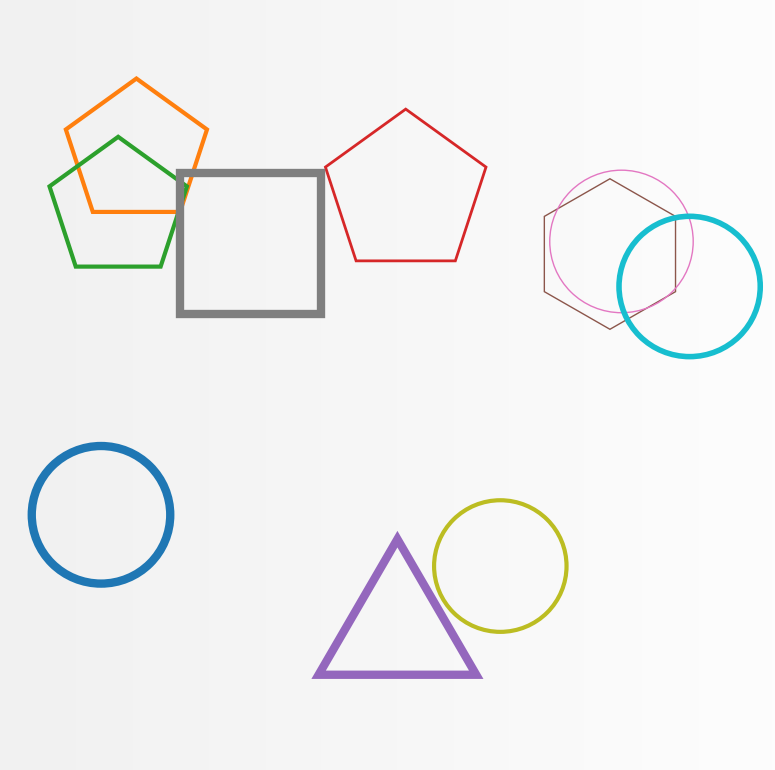[{"shape": "circle", "thickness": 3, "radius": 0.45, "center": [0.13, 0.331]}, {"shape": "pentagon", "thickness": 1.5, "radius": 0.48, "center": [0.176, 0.802]}, {"shape": "pentagon", "thickness": 1.5, "radius": 0.47, "center": [0.152, 0.729]}, {"shape": "pentagon", "thickness": 1, "radius": 0.54, "center": [0.524, 0.749]}, {"shape": "triangle", "thickness": 3, "radius": 0.59, "center": [0.513, 0.182]}, {"shape": "hexagon", "thickness": 0.5, "radius": 0.49, "center": [0.787, 0.67]}, {"shape": "circle", "thickness": 0.5, "radius": 0.46, "center": [0.802, 0.686]}, {"shape": "square", "thickness": 3, "radius": 0.46, "center": [0.323, 0.684]}, {"shape": "circle", "thickness": 1.5, "radius": 0.43, "center": [0.646, 0.265]}, {"shape": "circle", "thickness": 2, "radius": 0.46, "center": [0.89, 0.628]}]